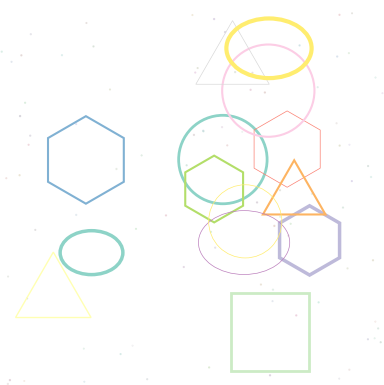[{"shape": "oval", "thickness": 2.5, "radius": 0.41, "center": [0.238, 0.344]}, {"shape": "circle", "thickness": 2, "radius": 0.57, "center": [0.579, 0.586]}, {"shape": "triangle", "thickness": 1, "radius": 0.57, "center": [0.138, 0.232]}, {"shape": "hexagon", "thickness": 2.5, "radius": 0.45, "center": [0.804, 0.376]}, {"shape": "hexagon", "thickness": 0.5, "radius": 0.5, "center": [0.746, 0.613]}, {"shape": "hexagon", "thickness": 1.5, "radius": 0.57, "center": [0.223, 0.585]}, {"shape": "triangle", "thickness": 1.5, "radius": 0.47, "center": [0.764, 0.49]}, {"shape": "hexagon", "thickness": 1.5, "radius": 0.43, "center": [0.556, 0.509]}, {"shape": "circle", "thickness": 1.5, "radius": 0.6, "center": [0.697, 0.765]}, {"shape": "triangle", "thickness": 0.5, "radius": 0.55, "center": [0.604, 0.836]}, {"shape": "oval", "thickness": 0.5, "radius": 0.59, "center": [0.634, 0.37]}, {"shape": "square", "thickness": 2, "radius": 0.51, "center": [0.702, 0.137]}, {"shape": "oval", "thickness": 3, "radius": 0.55, "center": [0.699, 0.875]}, {"shape": "circle", "thickness": 0.5, "radius": 0.48, "center": [0.637, 0.425]}]